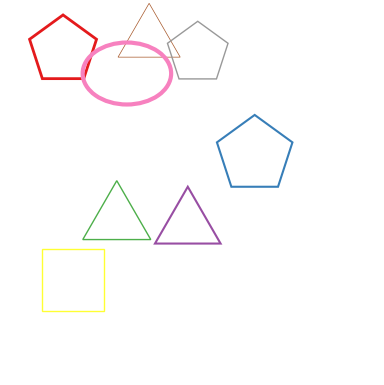[{"shape": "pentagon", "thickness": 2, "radius": 0.46, "center": [0.164, 0.87]}, {"shape": "pentagon", "thickness": 1.5, "radius": 0.52, "center": [0.662, 0.598]}, {"shape": "triangle", "thickness": 1, "radius": 0.51, "center": [0.303, 0.429]}, {"shape": "triangle", "thickness": 1.5, "radius": 0.49, "center": [0.488, 0.417]}, {"shape": "square", "thickness": 1, "radius": 0.4, "center": [0.189, 0.274]}, {"shape": "triangle", "thickness": 0.5, "radius": 0.47, "center": [0.387, 0.898]}, {"shape": "oval", "thickness": 3, "radius": 0.57, "center": [0.33, 0.809]}, {"shape": "pentagon", "thickness": 1, "radius": 0.41, "center": [0.514, 0.862]}]